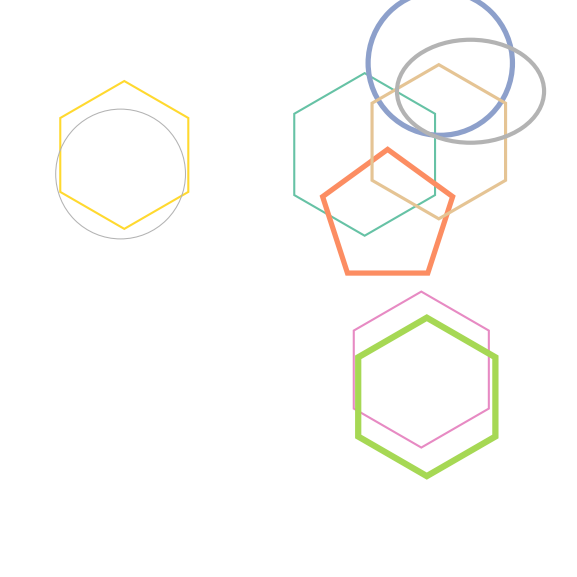[{"shape": "hexagon", "thickness": 1, "radius": 0.7, "center": [0.631, 0.732]}, {"shape": "pentagon", "thickness": 2.5, "radius": 0.59, "center": [0.671, 0.622]}, {"shape": "circle", "thickness": 2.5, "radius": 0.62, "center": [0.762, 0.89]}, {"shape": "hexagon", "thickness": 1, "radius": 0.68, "center": [0.73, 0.359]}, {"shape": "hexagon", "thickness": 3, "radius": 0.69, "center": [0.739, 0.312]}, {"shape": "hexagon", "thickness": 1, "radius": 0.64, "center": [0.215, 0.731]}, {"shape": "hexagon", "thickness": 1.5, "radius": 0.67, "center": [0.76, 0.754]}, {"shape": "oval", "thickness": 2, "radius": 0.64, "center": [0.815, 0.841]}, {"shape": "circle", "thickness": 0.5, "radius": 0.56, "center": [0.209, 0.698]}]